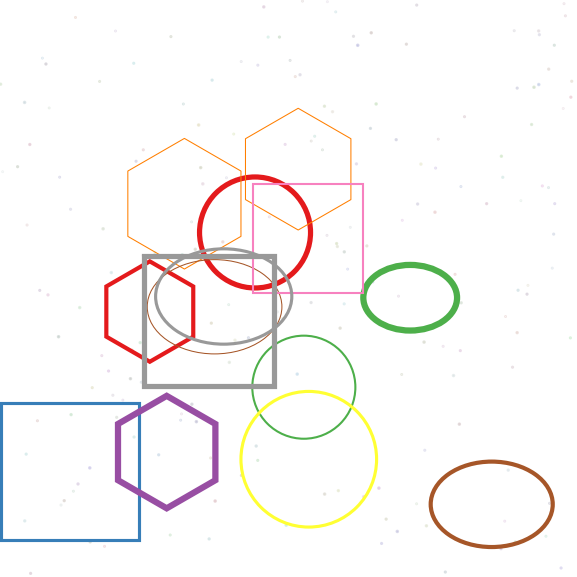[{"shape": "circle", "thickness": 2.5, "radius": 0.48, "center": [0.442, 0.597]}, {"shape": "hexagon", "thickness": 2, "radius": 0.43, "center": [0.259, 0.46]}, {"shape": "square", "thickness": 1.5, "radius": 0.6, "center": [0.121, 0.182]}, {"shape": "circle", "thickness": 1, "radius": 0.45, "center": [0.526, 0.329]}, {"shape": "oval", "thickness": 3, "radius": 0.41, "center": [0.71, 0.484]}, {"shape": "hexagon", "thickness": 3, "radius": 0.49, "center": [0.289, 0.216]}, {"shape": "hexagon", "thickness": 0.5, "radius": 0.53, "center": [0.516, 0.706]}, {"shape": "hexagon", "thickness": 0.5, "radius": 0.57, "center": [0.319, 0.646]}, {"shape": "circle", "thickness": 1.5, "radius": 0.59, "center": [0.535, 0.204]}, {"shape": "oval", "thickness": 2, "radius": 0.53, "center": [0.851, 0.126]}, {"shape": "oval", "thickness": 0.5, "radius": 0.58, "center": [0.372, 0.468]}, {"shape": "square", "thickness": 1, "radius": 0.47, "center": [0.533, 0.586]}, {"shape": "square", "thickness": 2.5, "radius": 0.56, "center": [0.363, 0.443]}, {"shape": "oval", "thickness": 1.5, "radius": 0.59, "center": [0.387, 0.486]}]